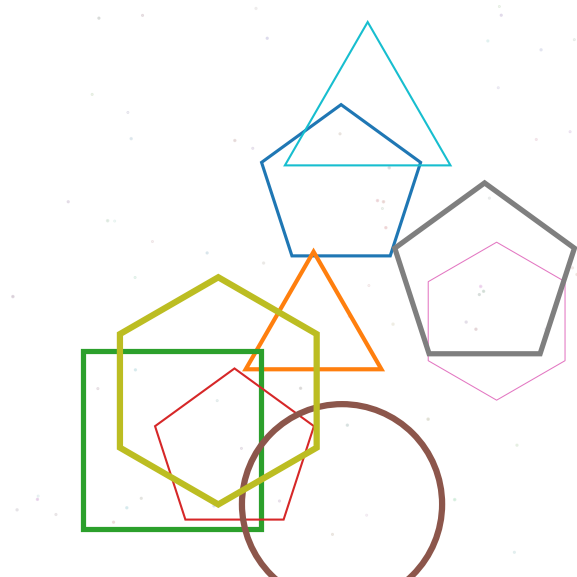[{"shape": "pentagon", "thickness": 1.5, "radius": 0.72, "center": [0.591, 0.673]}, {"shape": "triangle", "thickness": 2, "radius": 0.68, "center": [0.543, 0.428]}, {"shape": "square", "thickness": 2.5, "radius": 0.77, "center": [0.298, 0.237]}, {"shape": "pentagon", "thickness": 1, "radius": 0.72, "center": [0.406, 0.216]}, {"shape": "circle", "thickness": 3, "radius": 0.87, "center": [0.592, 0.126]}, {"shape": "hexagon", "thickness": 0.5, "radius": 0.68, "center": [0.86, 0.443]}, {"shape": "pentagon", "thickness": 2.5, "radius": 0.82, "center": [0.839, 0.519]}, {"shape": "hexagon", "thickness": 3, "radius": 0.98, "center": [0.378, 0.322]}, {"shape": "triangle", "thickness": 1, "radius": 0.83, "center": [0.637, 0.796]}]